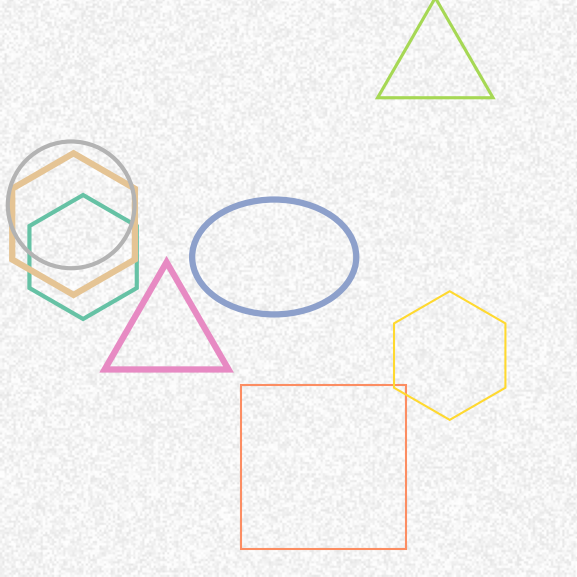[{"shape": "hexagon", "thickness": 2, "radius": 0.54, "center": [0.144, 0.554]}, {"shape": "square", "thickness": 1, "radius": 0.71, "center": [0.56, 0.191]}, {"shape": "oval", "thickness": 3, "radius": 0.71, "center": [0.475, 0.554]}, {"shape": "triangle", "thickness": 3, "radius": 0.62, "center": [0.288, 0.421]}, {"shape": "triangle", "thickness": 1.5, "radius": 0.58, "center": [0.754, 0.888]}, {"shape": "hexagon", "thickness": 1, "radius": 0.56, "center": [0.779, 0.383]}, {"shape": "hexagon", "thickness": 3, "radius": 0.61, "center": [0.127, 0.611]}, {"shape": "circle", "thickness": 2, "radius": 0.55, "center": [0.123, 0.644]}]